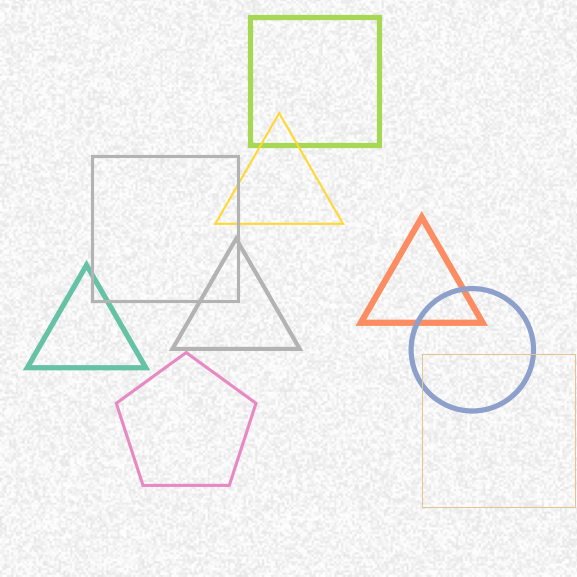[{"shape": "triangle", "thickness": 2.5, "radius": 0.59, "center": [0.15, 0.422]}, {"shape": "triangle", "thickness": 3, "radius": 0.61, "center": [0.73, 0.501]}, {"shape": "circle", "thickness": 2.5, "radius": 0.53, "center": [0.818, 0.393]}, {"shape": "pentagon", "thickness": 1.5, "radius": 0.64, "center": [0.322, 0.261]}, {"shape": "square", "thickness": 2.5, "radius": 0.56, "center": [0.544, 0.859]}, {"shape": "triangle", "thickness": 1, "radius": 0.64, "center": [0.483, 0.675]}, {"shape": "square", "thickness": 0.5, "radius": 0.66, "center": [0.863, 0.254]}, {"shape": "square", "thickness": 1.5, "radius": 0.63, "center": [0.286, 0.603]}, {"shape": "triangle", "thickness": 2, "radius": 0.64, "center": [0.409, 0.459]}]